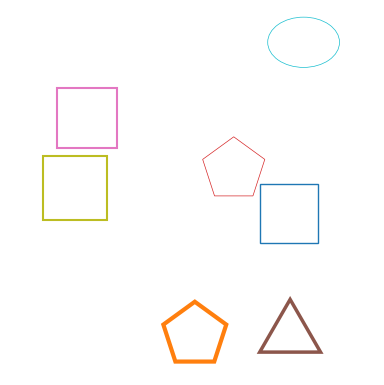[{"shape": "square", "thickness": 1, "radius": 0.38, "center": [0.751, 0.445]}, {"shape": "pentagon", "thickness": 3, "radius": 0.43, "center": [0.506, 0.13]}, {"shape": "pentagon", "thickness": 0.5, "radius": 0.42, "center": [0.607, 0.56]}, {"shape": "triangle", "thickness": 2.5, "radius": 0.46, "center": [0.754, 0.131]}, {"shape": "square", "thickness": 1.5, "radius": 0.39, "center": [0.226, 0.693]}, {"shape": "square", "thickness": 1.5, "radius": 0.41, "center": [0.194, 0.512]}, {"shape": "oval", "thickness": 0.5, "radius": 0.47, "center": [0.789, 0.89]}]